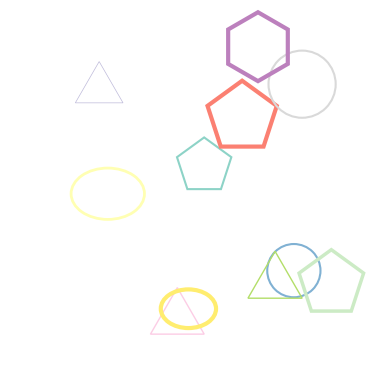[{"shape": "pentagon", "thickness": 1.5, "radius": 0.37, "center": [0.53, 0.569]}, {"shape": "oval", "thickness": 2, "radius": 0.48, "center": [0.28, 0.497]}, {"shape": "triangle", "thickness": 0.5, "radius": 0.36, "center": [0.258, 0.769]}, {"shape": "pentagon", "thickness": 3, "radius": 0.47, "center": [0.629, 0.696]}, {"shape": "circle", "thickness": 1.5, "radius": 0.35, "center": [0.763, 0.297]}, {"shape": "triangle", "thickness": 1, "radius": 0.41, "center": [0.714, 0.266]}, {"shape": "triangle", "thickness": 1, "radius": 0.4, "center": [0.461, 0.172]}, {"shape": "circle", "thickness": 1.5, "radius": 0.44, "center": [0.785, 0.781]}, {"shape": "hexagon", "thickness": 3, "radius": 0.45, "center": [0.67, 0.879]}, {"shape": "pentagon", "thickness": 2.5, "radius": 0.44, "center": [0.861, 0.263]}, {"shape": "oval", "thickness": 3, "radius": 0.36, "center": [0.489, 0.198]}]